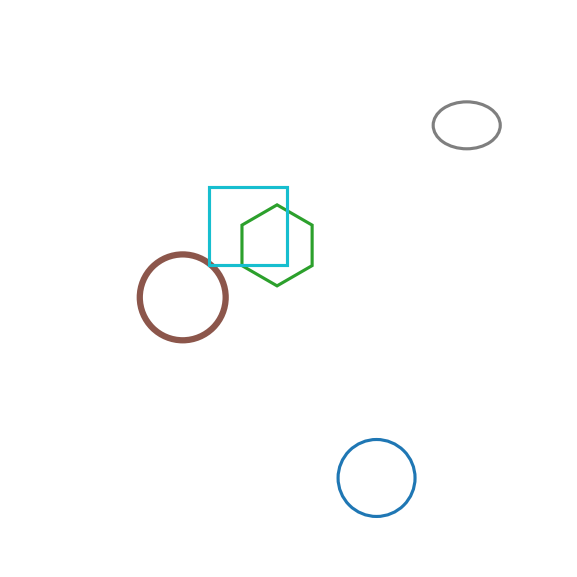[{"shape": "circle", "thickness": 1.5, "radius": 0.33, "center": [0.652, 0.171]}, {"shape": "hexagon", "thickness": 1.5, "radius": 0.35, "center": [0.48, 0.574]}, {"shape": "circle", "thickness": 3, "radius": 0.37, "center": [0.316, 0.484]}, {"shape": "oval", "thickness": 1.5, "radius": 0.29, "center": [0.808, 0.782]}, {"shape": "square", "thickness": 1.5, "radius": 0.34, "center": [0.43, 0.607]}]